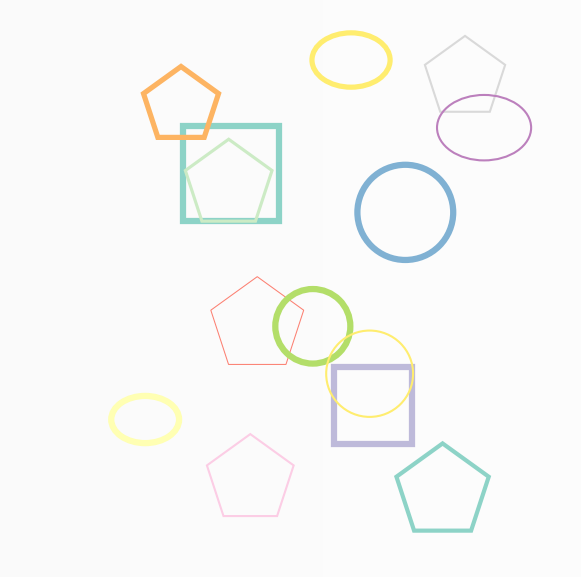[{"shape": "square", "thickness": 3, "radius": 0.41, "center": [0.397, 0.699]}, {"shape": "pentagon", "thickness": 2, "radius": 0.42, "center": [0.761, 0.148]}, {"shape": "oval", "thickness": 3, "radius": 0.29, "center": [0.25, 0.273]}, {"shape": "square", "thickness": 3, "radius": 0.34, "center": [0.641, 0.297]}, {"shape": "pentagon", "thickness": 0.5, "radius": 0.42, "center": [0.443, 0.436]}, {"shape": "circle", "thickness": 3, "radius": 0.41, "center": [0.697, 0.631]}, {"shape": "pentagon", "thickness": 2.5, "radius": 0.34, "center": [0.311, 0.816]}, {"shape": "circle", "thickness": 3, "radius": 0.32, "center": [0.538, 0.434]}, {"shape": "pentagon", "thickness": 1, "radius": 0.39, "center": [0.431, 0.169]}, {"shape": "pentagon", "thickness": 1, "radius": 0.36, "center": [0.8, 0.864]}, {"shape": "oval", "thickness": 1, "radius": 0.4, "center": [0.833, 0.778]}, {"shape": "pentagon", "thickness": 1.5, "radius": 0.39, "center": [0.393, 0.68]}, {"shape": "oval", "thickness": 2.5, "radius": 0.34, "center": [0.604, 0.895]}, {"shape": "circle", "thickness": 1, "radius": 0.37, "center": [0.636, 0.352]}]